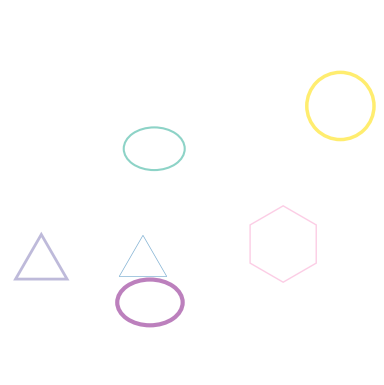[{"shape": "oval", "thickness": 1.5, "radius": 0.4, "center": [0.401, 0.614]}, {"shape": "triangle", "thickness": 2, "radius": 0.39, "center": [0.107, 0.314]}, {"shape": "triangle", "thickness": 0.5, "radius": 0.36, "center": [0.371, 0.317]}, {"shape": "hexagon", "thickness": 1, "radius": 0.5, "center": [0.735, 0.366]}, {"shape": "oval", "thickness": 3, "radius": 0.42, "center": [0.389, 0.214]}, {"shape": "circle", "thickness": 2.5, "radius": 0.44, "center": [0.884, 0.725]}]